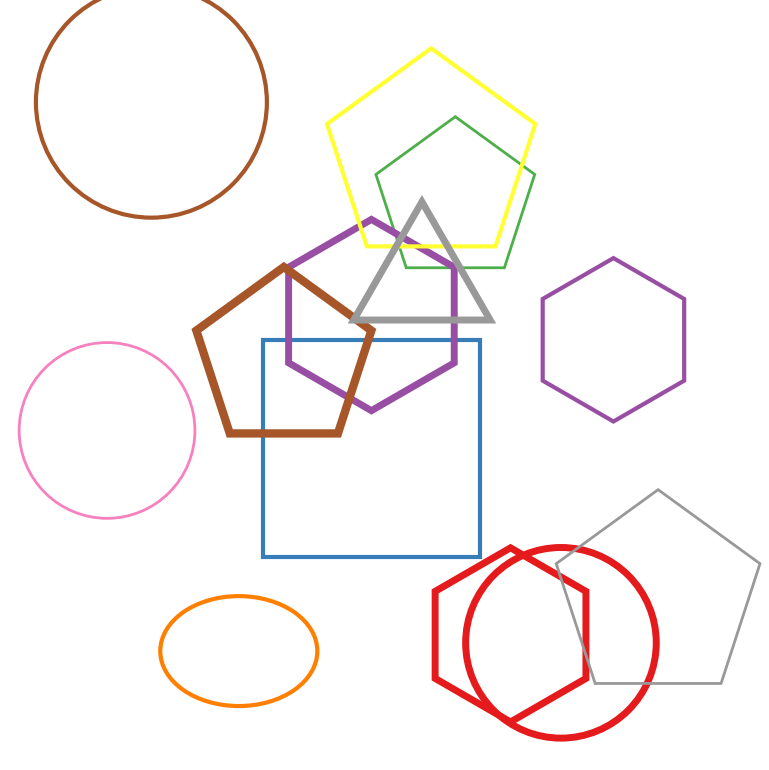[{"shape": "circle", "thickness": 2.5, "radius": 0.62, "center": [0.729, 0.165]}, {"shape": "hexagon", "thickness": 2.5, "radius": 0.57, "center": [0.663, 0.175]}, {"shape": "square", "thickness": 1.5, "radius": 0.7, "center": [0.482, 0.418]}, {"shape": "pentagon", "thickness": 1, "radius": 0.54, "center": [0.591, 0.74]}, {"shape": "hexagon", "thickness": 1.5, "radius": 0.53, "center": [0.797, 0.559]}, {"shape": "hexagon", "thickness": 2.5, "radius": 0.62, "center": [0.482, 0.591]}, {"shape": "oval", "thickness": 1.5, "radius": 0.51, "center": [0.31, 0.154]}, {"shape": "pentagon", "thickness": 1.5, "radius": 0.71, "center": [0.56, 0.795]}, {"shape": "pentagon", "thickness": 3, "radius": 0.6, "center": [0.369, 0.534]}, {"shape": "circle", "thickness": 1.5, "radius": 0.75, "center": [0.197, 0.867]}, {"shape": "circle", "thickness": 1, "radius": 0.57, "center": [0.139, 0.441]}, {"shape": "pentagon", "thickness": 1, "radius": 0.7, "center": [0.855, 0.225]}, {"shape": "triangle", "thickness": 2.5, "radius": 0.51, "center": [0.548, 0.636]}]